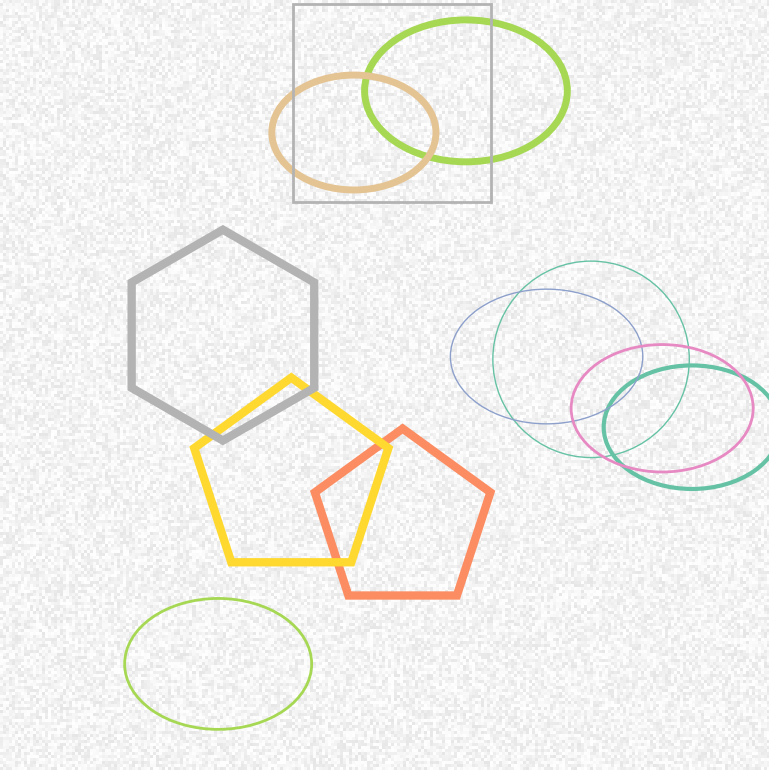[{"shape": "oval", "thickness": 1.5, "radius": 0.57, "center": [0.899, 0.445]}, {"shape": "circle", "thickness": 0.5, "radius": 0.64, "center": [0.768, 0.533]}, {"shape": "pentagon", "thickness": 3, "radius": 0.6, "center": [0.523, 0.324]}, {"shape": "oval", "thickness": 0.5, "radius": 0.62, "center": [0.71, 0.537]}, {"shape": "oval", "thickness": 1, "radius": 0.59, "center": [0.86, 0.47]}, {"shape": "oval", "thickness": 1, "radius": 0.61, "center": [0.283, 0.138]}, {"shape": "oval", "thickness": 2.5, "radius": 0.66, "center": [0.605, 0.882]}, {"shape": "pentagon", "thickness": 3, "radius": 0.66, "center": [0.378, 0.377]}, {"shape": "oval", "thickness": 2.5, "radius": 0.53, "center": [0.46, 0.828]}, {"shape": "square", "thickness": 1, "radius": 0.64, "center": [0.509, 0.866]}, {"shape": "hexagon", "thickness": 3, "radius": 0.68, "center": [0.29, 0.565]}]